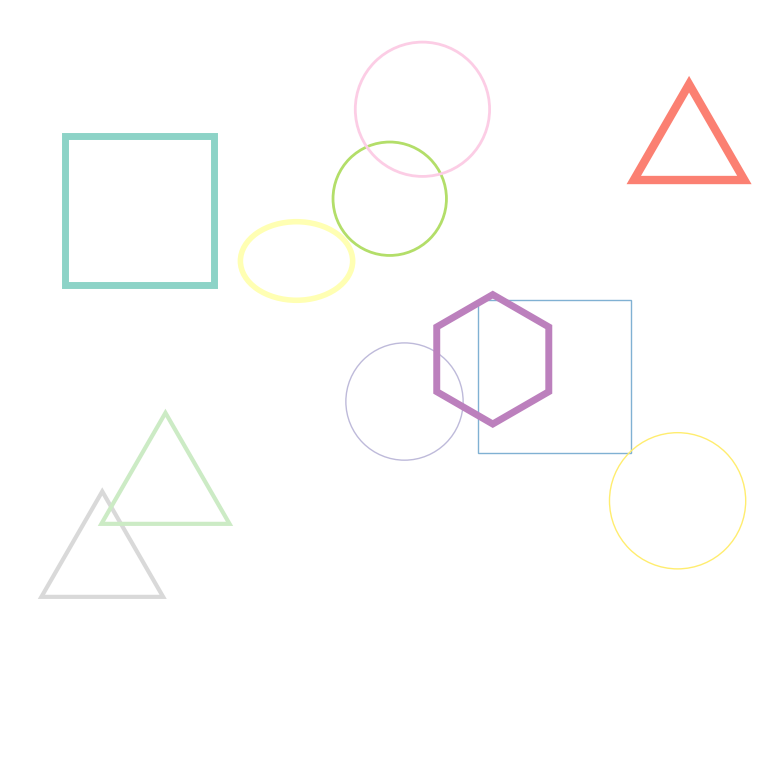[{"shape": "square", "thickness": 2.5, "radius": 0.49, "center": [0.181, 0.726]}, {"shape": "oval", "thickness": 2, "radius": 0.36, "center": [0.385, 0.661]}, {"shape": "circle", "thickness": 0.5, "radius": 0.38, "center": [0.525, 0.479]}, {"shape": "triangle", "thickness": 3, "radius": 0.41, "center": [0.895, 0.808]}, {"shape": "square", "thickness": 0.5, "radius": 0.5, "center": [0.72, 0.511]}, {"shape": "circle", "thickness": 1, "radius": 0.37, "center": [0.506, 0.742]}, {"shape": "circle", "thickness": 1, "radius": 0.44, "center": [0.549, 0.858]}, {"shape": "triangle", "thickness": 1.5, "radius": 0.46, "center": [0.133, 0.27]}, {"shape": "hexagon", "thickness": 2.5, "radius": 0.42, "center": [0.64, 0.533]}, {"shape": "triangle", "thickness": 1.5, "radius": 0.48, "center": [0.215, 0.368]}, {"shape": "circle", "thickness": 0.5, "radius": 0.44, "center": [0.88, 0.35]}]